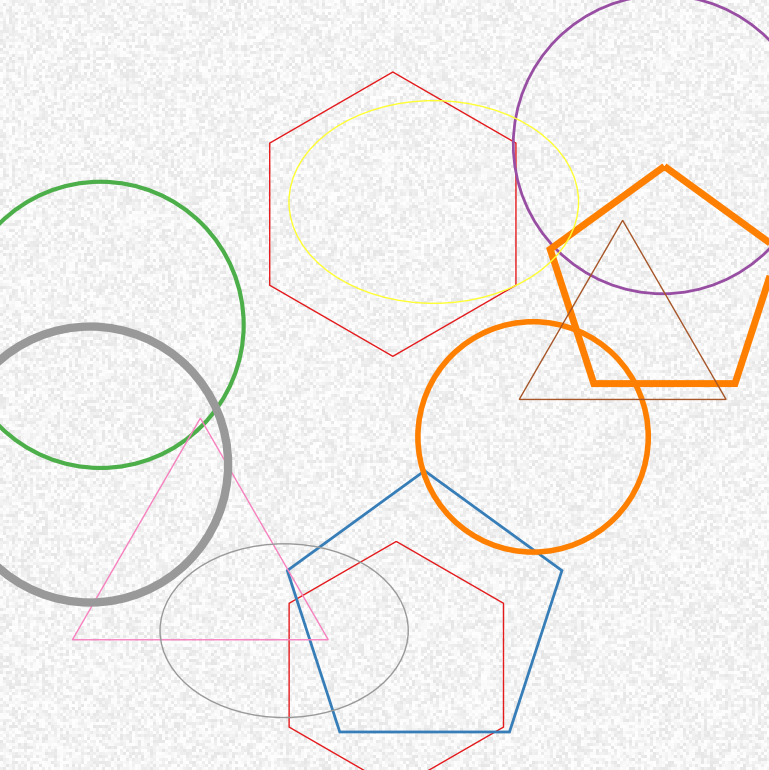[{"shape": "hexagon", "thickness": 0.5, "radius": 0.8, "center": [0.515, 0.136]}, {"shape": "hexagon", "thickness": 0.5, "radius": 0.92, "center": [0.51, 0.722]}, {"shape": "pentagon", "thickness": 1, "radius": 0.94, "center": [0.551, 0.201]}, {"shape": "circle", "thickness": 1.5, "radius": 0.93, "center": [0.131, 0.578]}, {"shape": "circle", "thickness": 1, "radius": 0.97, "center": [0.861, 0.812]}, {"shape": "circle", "thickness": 2, "radius": 0.75, "center": [0.692, 0.433]}, {"shape": "pentagon", "thickness": 2.5, "radius": 0.78, "center": [0.863, 0.628]}, {"shape": "oval", "thickness": 0.5, "radius": 0.94, "center": [0.563, 0.738]}, {"shape": "triangle", "thickness": 0.5, "radius": 0.78, "center": [0.809, 0.559]}, {"shape": "triangle", "thickness": 0.5, "radius": 0.96, "center": [0.26, 0.265]}, {"shape": "circle", "thickness": 3, "radius": 0.9, "center": [0.117, 0.397]}, {"shape": "oval", "thickness": 0.5, "radius": 0.81, "center": [0.369, 0.181]}]